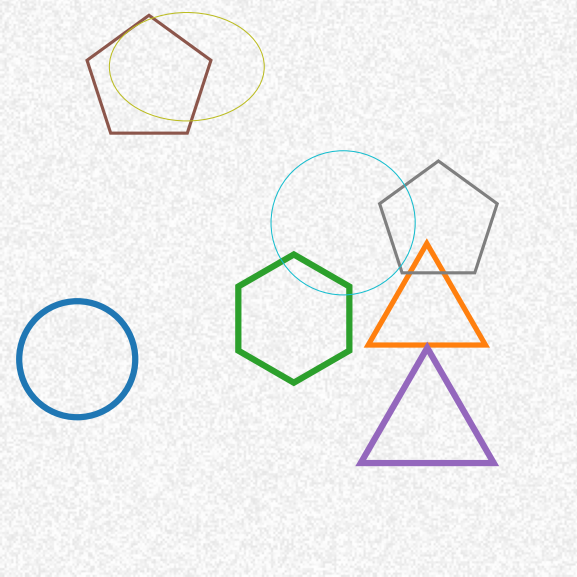[{"shape": "circle", "thickness": 3, "radius": 0.5, "center": [0.134, 0.377]}, {"shape": "triangle", "thickness": 2.5, "radius": 0.59, "center": [0.739, 0.46]}, {"shape": "hexagon", "thickness": 3, "radius": 0.56, "center": [0.509, 0.447]}, {"shape": "triangle", "thickness": 3, "radius": 0.66, "center": [0.74, 0.264]}, {"shape": "pentagon", "thickness": 1.5, "radius": 0.56, "center": [0.258, 0.86]}, {"shape": "pentagon", "thickness": 1.5, "radius": 0.54, "center": [0.759, 0.613]}, {"shape": "oval", "thickness": 0.5, "radius": 0.67, "center": [0.323, 0.884]}, {"shape": "circle", "thickness": 0.5, "radius": 0.62, "center": [0.594, 0.613]}]